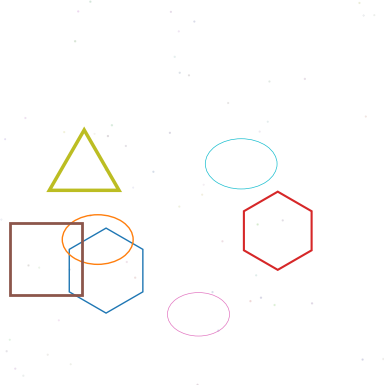[{"shape": "hexagon", "thickness": 1, "radius": 0.55, "center": [0.275, 0.297]}, {"shape": "oval", "thickness": 1, "radius": 0.46, "center": [0.254, 0.378]}, {"shape": "hexagon", "thickness": 1.5, "radius": 0.51, "center": [0.721, 0.401]}, {"shape": "square", "thickness": 2, "radius": 0.47, "center": [0.119, 0.326]}, {"shape": "oval", "thickness": 0.5, "radius": 0.4, "center": [0.516, 0.184]}, {"shape": "triangle", "thickness": 2.5, "radius": 0.52, "center": [0.219, 0.558]}, {"shape": "oval", "thickness": 0.5, "radius": 0.47, "center": [0.626, 0.574]}]